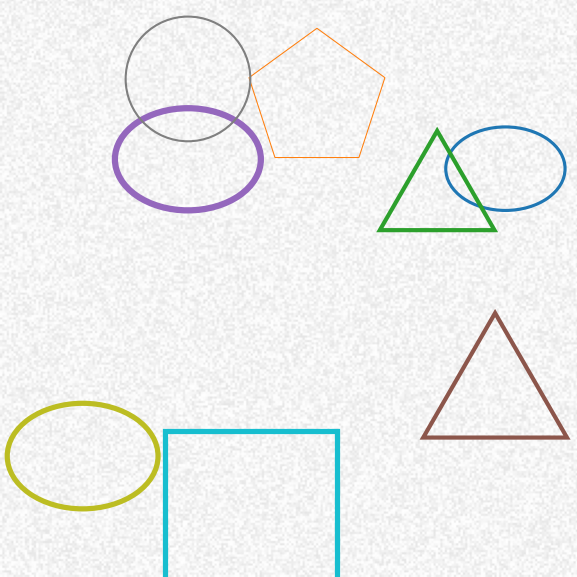[{"shape": "oval", "thickness": 1.5, "radius": 0.52, "center": [0.875, 0.707]}, {"shape": "pentagon", "thickness": 0.5, "radius": 0.62, "center": [0.549, 0.826]}, {"shape": "triangle", "thickness": 2, "radius": 0.57, "center": [0.757, 0.658]}, {"shape": "oval", "thickness": 3, "radius": 0.63, "center": [0.325, 0.723]}, {"shape": "triangle", "thickness": 2, "radius": 0.72, "center": [0.857, 0.313]}, {"shape": "circle", "thickness": 1, "radius": 0.54, "center": [0.326, 0.862]}, {"shape": "oval", "thickness": 2.5, "radius": 0.65, "center": [0.143, 0.209]}, {"shape": "square", "thickness": 2.5, "radius": 0.74, "center": [0.435, 0.105]}]